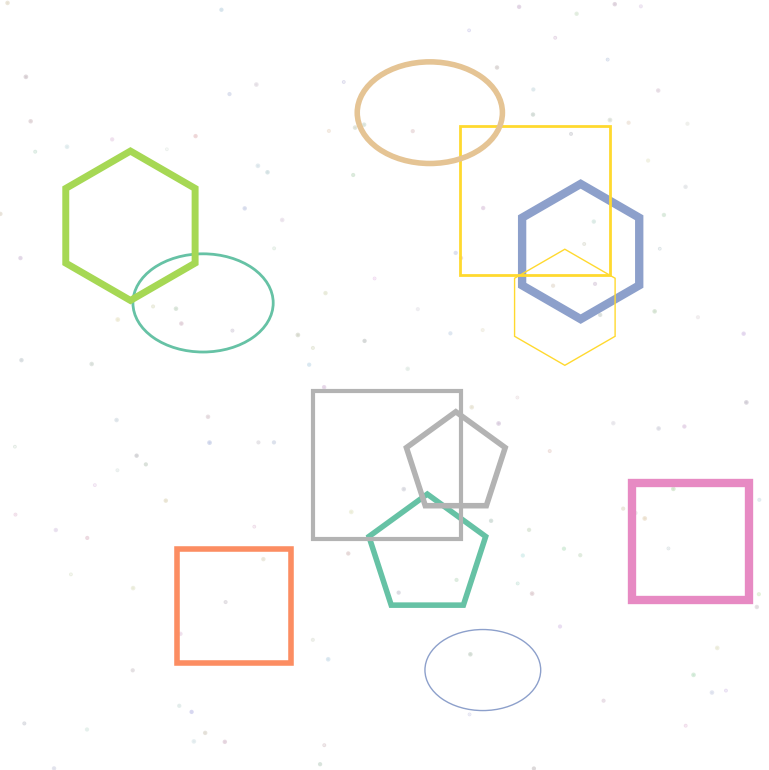[{"shape": "pentagon", "thickness": 2, "radius": 0.4, "center": [0.555, 0.279]}, {"shape": "oval", "thickness": 1, "radius": 0.46, "center": [0.264, 0.607]}, {"shape": "square", "thickness": 2, "radius": 0.37, "center": [0.303, 0.213]}, {"shape": "hexagon", "thickness": 3, "radius": 0.44, "center": [0.754, 0.673]}, {"shape": "oval", "thickness": 0.5, "radius": 0.38, "center": [0.627, 0.13]}, {"shape": "square", "thickness": 3, "radius": 0.38, "center": [0.897, 0.297]}, {"shape": "hexagon", "thickness": 2.5, "radius": 0.48, "center": [0.169, 0.707]}, {"shape": "hexagon", "thickness": 0.5, "radius": 0.38, "center": [0.734, 0.601]}, {"shape": "square", "thickness": 1, "radius": 0.49, "center": [0.695, 0.739]}, {"shape": "oval", "thickness": 2, "radius": 0.47, "center": [0.558, 0.854]}, {"shape": "pentagon", "thickness": 2, "radius": 0.34, "center": [0.592, 0.398]}, {"shape": "square", "thickness": 1.5, "radius": 0.48, "center": [0.503, 0.396]}]